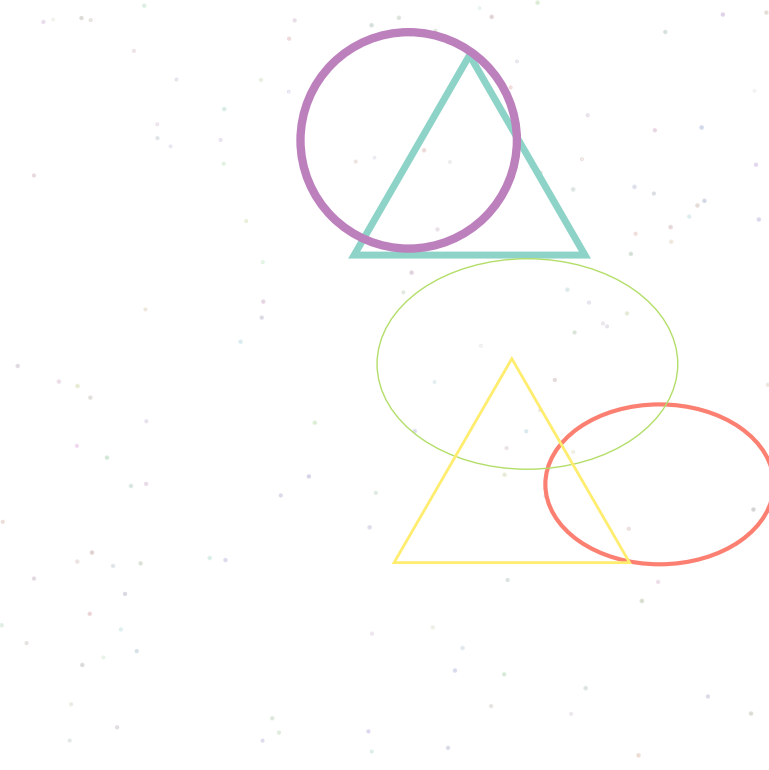[{"shape": "triangle", "thickness": 2.5, "radius": 0.87, "center": [0.61, 0.755]}, {"shape": "oval", "thickness": 1.5, "radius": 0.74, "center": [0.857, 0.371]}, {"shape": "oval", "thickness": 0.5, "radius": 0.98, "center": [0.685, 0.527]}, {"shape": "circle", "thickness": 3, "radius": 0.7, "center": [0.531, 0.818]}, {"shape": "triangle", "thickness": 1, "radius": 0.88, "center": [0.665, 0.358]}]